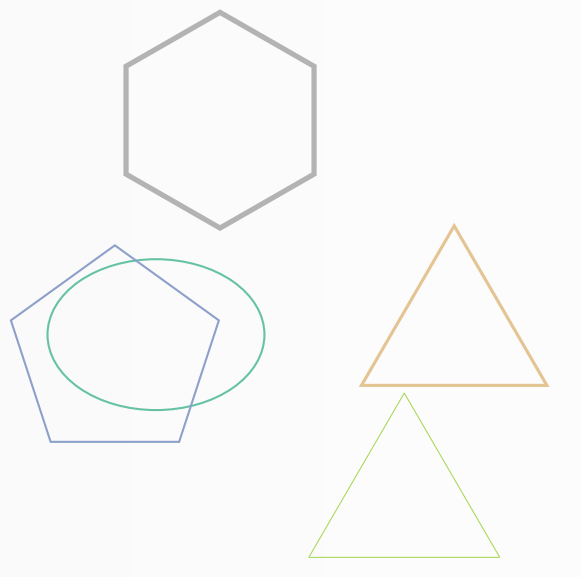[{"shape": "oval", "thickness": 1, "radius": 0.93, "center": [0.268, 0.42]}, {"shape": "pentagon", "thickness": 1, "radius": 0.94, "center": [0.198, 0.386]}, {"shape": "triangle", "thickness": 0.5, "radius": 0.95, "center": [0.696, 0.129]}, {"shape": "triangle", "thickness": 1.5, "radius": 0.92, "center": [0.781, 0.424]}, {"shape": "hexagon", "thickness": 2.5, "radius": 0.93, "center": [0.379, 0.791]}]